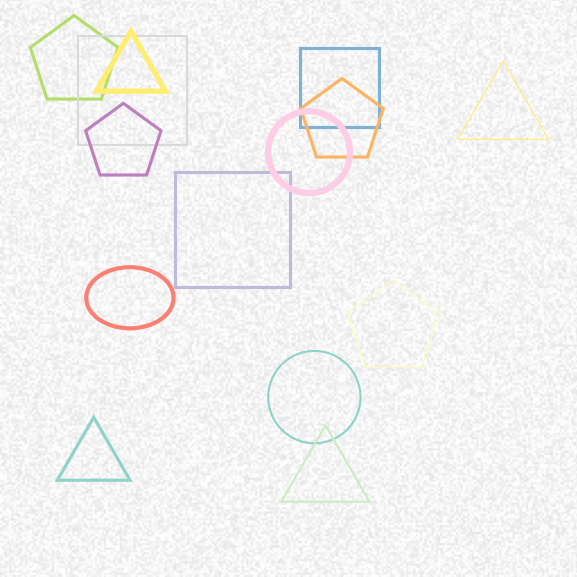[{"shape": "circle", "thickness": 1, "radius": 0.4, "center": [0.544, 0.312]}, {"shape": "triangle", "thickness": 1.5, "radius": 0.36, "center": [0.162, 0.204]}, {"shape": "pentagon", "thickness": 0.5, "radius": 0.42, "center": [0.681, 0.431]}, {"shape": "square", "thickness": 1.5, "radius": 0.5, "center": [0.402, 0.602]}, {"shape": "oval", "thickness": 2, "radius": 0.38, "center": [0.225, 0.484]}, {"shape": "square", "thickness": 1.5, "radius": 0.34, "center": [0.588, 0.848]}, {"shape": "pentagon", "thickness": 1.5, "radius": 0.38, "center": [0.592, 0.788]}, {"shape": "pentagon", "thickness": 1.5, "radius": 0.4, "center": [0.128, 0.892]}, {"shape": "circle", "thickness": 3, "radius": 0.35, "center": [0.535, 0.736]}, {"shape": "square", "thickness": 1, "radius": 0.47, "center": [0.23, 0.843]}, {"shape": "pentagon", "thickness": 1.5, "radius": 0.34, "center": [0.214, 0.752]}, {"shape": "triangle", "thickness": 1, "radius": 0.44, "center": [0.563, 0.174]}, {"shape": "triangle", "thickness": 0.5, "radius": 0.45, "center": [0.871, 0.803]}, {"shape": "triangle", "thickness": 2.5, "radius": 0.35, "center": [0.227, 0.876]}]